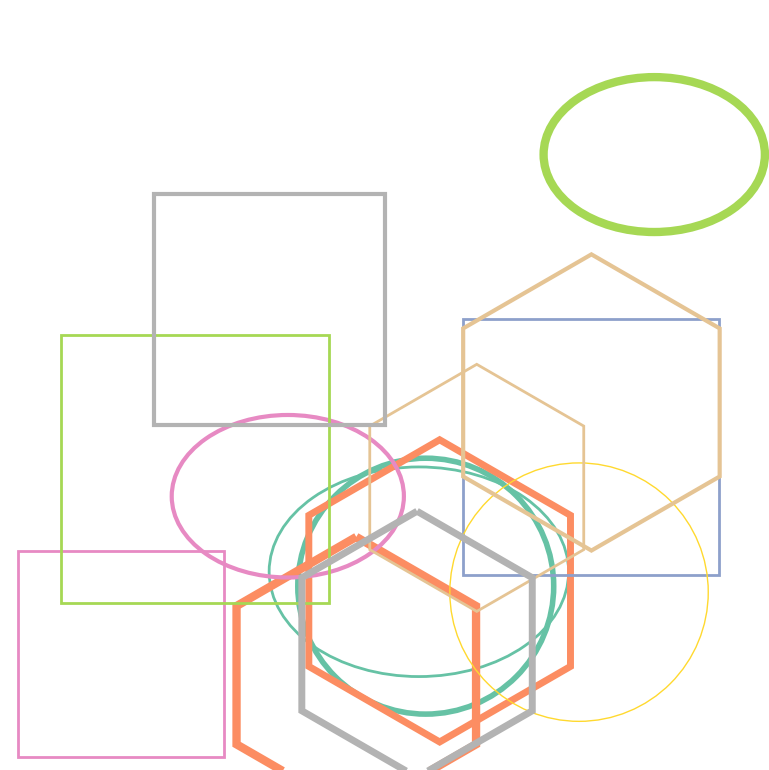[{"shape": "oval", "thickness": 1, "radius": 0.97, "center": [0.544, 0.257]}, {"shape": "circle", "thickness": 2, "radius": 0.83, "center": [0.553, 0.239]}, {"shape": "hexagon", "thickness": 2.5, "radius": 0.98, "center": [0.571, 0.233]}, {"shape": "hexagon", "thickness": 3, "radius": 0.9, "center": [0.463, 0.123]}, {"shape": "square", "thickness": 1, "radius": 0.83, "center": [0.767, 0.42]}, {"shape": "square", "thickness": 1, "radius": 0.67, "center": [0.157, 0.15]}, {"shape": "oval", "thickness": 1.5, "radius": 0.75, "center": [0.374, 0.356]}, {"shape": "square", "thickness": 1, "radius": 0.87, "center": [0.254, 0.391]}, {"shape": "oval", "thickness": 3, "radius": 0.72, "center": [0.85, 0.799]}, {"shape": "circle", "thickness": 0.5, "radius": 0.84, "center": [0.752, 0.231]}, {"shape": "hexagon", "thickness": 1.5, "radius": 0.96, "center": [0.768, 0.477]}, {"shape": "hexagon", "thickness": 1, "radius": 0.8, "center": [0.619, 0.366]}, {"shape": "square", "thickness": 1.5, "radius": 0.75, "center": [0.35, 0.598]}, {"shape": "hexagon", "thickness": 2.5, "radius": 0.86, "center": [0.542, 0.163]}]